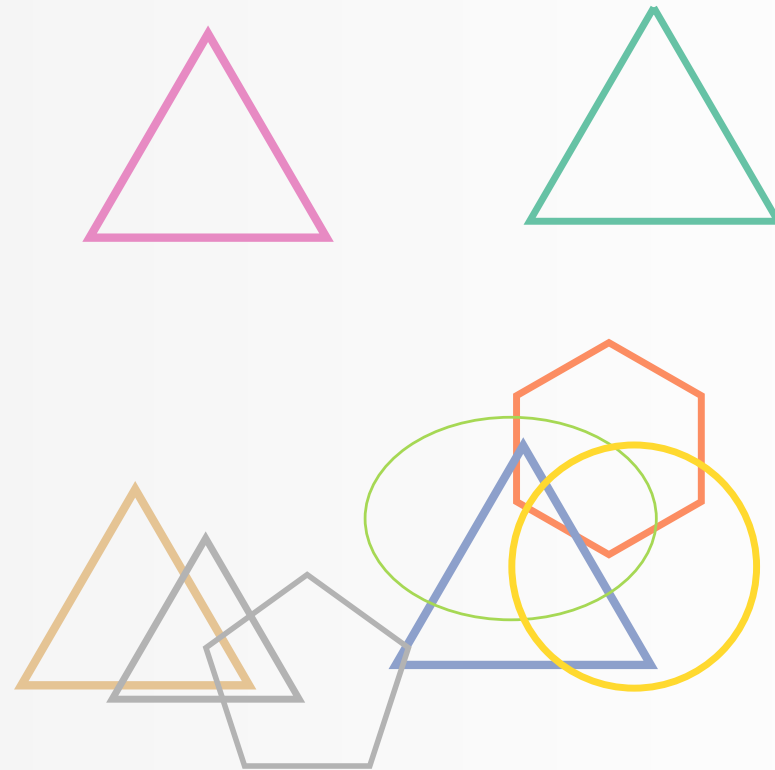[{"shape": "triangle", "thickness": 2.5, "radius": 0.93, "center": [0.844, 0.805]}, {"shape": "hexagon", "thickness": 2.5, "radius": 0.69, "center": [0.786, 0.417]}, {"shape": "triangle", "thickness": 3, "radius": 0.95, "center": [0.675, 0.231]}, {"shape": "triangle", "thickness": 3, "radius": 0.88, "center": [0.268, 0.78]}, {"shape": "oval", "thickness": 1, "radius": 0.94, "center": [0.659, 0.327]}, {"shape": "circle", "thickness": 2.5, "radius": 0.79, "center": [0.818, 0.264]}, {"shape": "triangle", "thickness": 3, "radius": 0.85, "center": [0.174, 0.195]}, {"shape": "pentagon", "thickness": 2, "radius": 0.69, "center": [0.396, 0.116]}, {"shape": "triangle", "thickness": 2.5, "radius": 0.7, "center": [0.265, 0.162]}]